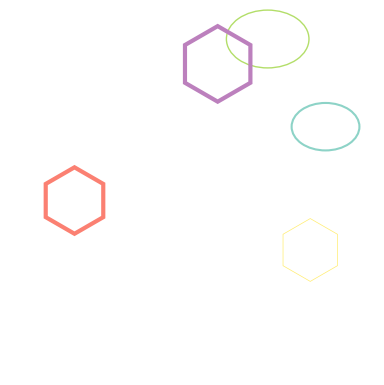[{"shape": "oval", "thickness": 1.5, "radius": 0.44, "center": [0.846, 0.671]}, {"shape": "hexagon", "thickness": 3, "radius": 0.43, "center": [0.193, 0.479]}, {"shape": "oval", "thickness": 1, "radius": 0.54, "center": [0.695, 0.899]}, {"shape": "hexagon", "thickness": 3, "radius": 0.49, "center": [0.565, 0.834]}, {"shape": "hexagon", "thickness": 0.5, "radius": 0.41, "center": [0.806, 0.351]}]